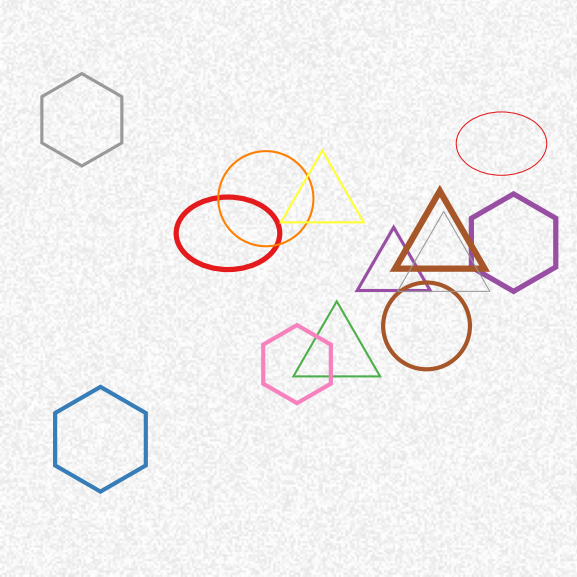[{"shape": "oval", "thickness": 2.5, "radius": 0.45, "center": [0.395, 0.595]}, {"shape": "oval", "thickness": 0.5, "radius": 0.39, "center": [0.868, 0.75]}, {"shape": "hexagon", "thickness": 2, "radius": 0.45, "center": [0.174, 0.239]}, {"shape": "triangle", "thickness": 1, "radius": 0.43, "center": [0.583, 0.391]}, {"shape": "triangle", "thickness": 1.5, "radius": 0.36, "center": [0.682, 0.533]}, {"shape": "hexagon", "thickness": 2.5, "radius": 0.42, "center": [0.889, 0.579]}, {"shape": "circle", "thickness": 1, "radius": 0.41, "center": [0.46, 0.655]}, {"shape": "triangle", "thickness": 1, "radius": 0.41, "center": [0.558, 0.656]}, {"shape": "triangle", "thickness": 3, "radius": 0.45, "center": [0.762, 0.579]}, {"shape": "circle", "thickness": 2, "radius": 0.38, "center": [0.739, 0.435]}, {"shape": "hexagon", "thickness": 2, "radius": 0.34, "center": [0.514, 0.369]}, {"shape": "triangle", "thickness": 0.5, "radius": 0.46, "center": [0.768, 0.541]}, {"shape": "hexagon", "thickness": 1.5, "radius": 0.4, "center": [0.142, 0.792]}]